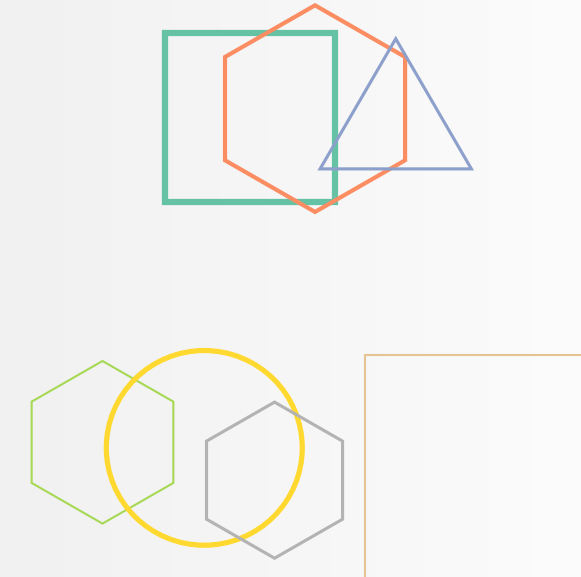[{"shape": "square", "thickness": 3, "radius": 0.73, "center": [0.43, 0.795]}, {"shape": "hexagon", "thickness": 2, "radius": 0.89, "center": [0.542, 0.811]}, {"shape": "triangle", "thickness": 1.5, "radius": 0.75, "center": [0.681, 0.782]}, {"shape": "hexagon", "thickness": 1, "radius": 0.7, "center": [0.176, 0.233]}, {"shape": "circle", "thickness": 2.5, "radius": 0.84, "center": [0.351, 0.224]}, {"shape": "square", "thickness": 1, "radius": 0.99, "center": [0.825, 0.187]}, {"shape": "hexagon", "thickness": 1.5, "radius": 0.68, "center": [0.472, 0.168]}]